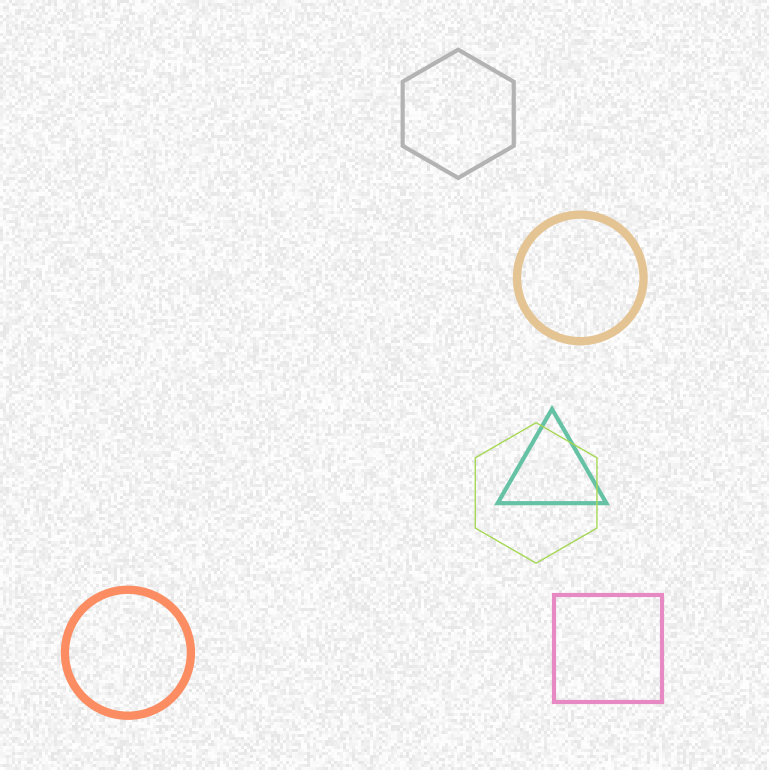[{"shape": "triangle", "thickness": 1.5, "radius": 0.41, "center": [0.717, 0.387]}, {"shape": "circle", "thickness": 3, "radius": 0.41, "center": [0.166, 0.152]}, {"shape": "square", "thickness": 1.5, "radius": 0.35, "center": [0.789, 0.158]}, {"shape": "hexagon", "thickness": 0.5, "radius": 0.46, "center": [0.696, 0.36]}, {"shape": "circle", "thickness": 3, "radius": 0.41, "center": [0.754, 0.639]}, {"shape": "hexagon", "thickness": 1.5, "radius": 0.42, "center": [0.595, 0.852]}]